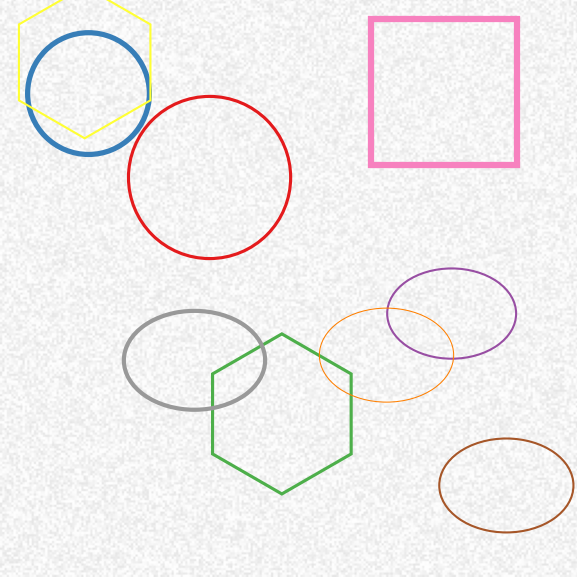[{"shape": "circle", "thickness": 1.5, "radius": 0.7, "center": [0.363, 0.692]}, {"shape": "circle", "thickness": 2.5, "radius": 0.53, "center": [0.153, 0.837]}, {"shape": "hexagon", "thickness": 1.5, "radius": 0.69, "center": [0.488, 0.282]}, {"shape": "oval", "thickness": 1, "radius": 0.56, "center": [0.782, 0.456]}, {"shape": "oval", "thickness": 0.5, "radius": 0.58, "center": [0.669, 0.384]}, {"shape": "hexagon", "thickness": 1, "radius": 0.66, "center": [0.147, 0.891]}, {"shape": "oval", "thickness": 1, "radius": 0.58, "center": [0.877, 0.158]}, {"shape": "square", "thickness": 3, "radius": 0.63, "center": [0.768, 0.839]}, {"shape": "oval", "thickness": 2, "radius": 0.61, "center": [0.337, 0.375]}]